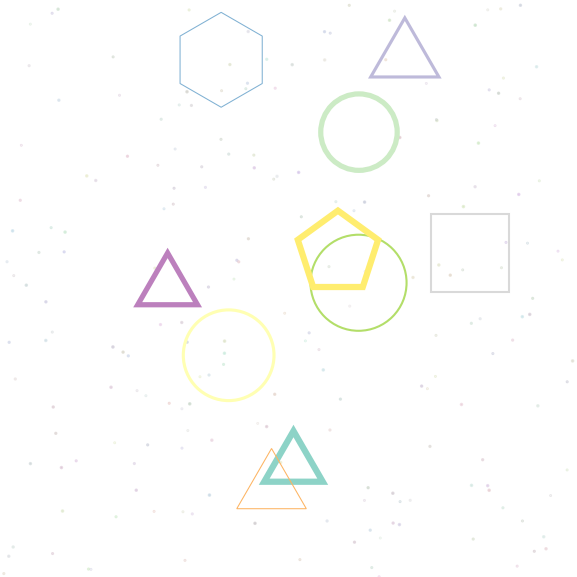[{"shape": "triangle", "thickness": 3, "radius": 0.29, "center": [0.508, 0.194]}, {"shape": "circle", "thickness": 1.5, "radius": 0.39, "center": [0.396, 0.384]}, {"shape": "triangle", "thickness": 1.5, "radius": 0.34, "center": [0.701, 0.9]}, {"shape": "hexagon", "thickness": 0.5, "radius": 0.41, "center": [0.383, 0.896]}, {"shape": "triangle", "thickness": 0.5, "radius": 0.35, "center": [0.47, 0.153]}, {"shape": "circle", "thickness": 1, "radius": 0.42, "center": [0.621, 0.51]}, {"shape": "square", "thickness": 1, "radius": 0.34, "center": [0.814, 0.561]}, {"shape": "triangle", "thickness": 2.5, "radius": 0.3, "center": [0.29, 0.501]}, {"shape": "circle", "thickness": 2.5, "radius": 0.33, "center": [0.622, 0.77]}, {"shape": "pentagon", "thickness": 3, "radius": 0.37, "center": [0.585, 0.561]}]